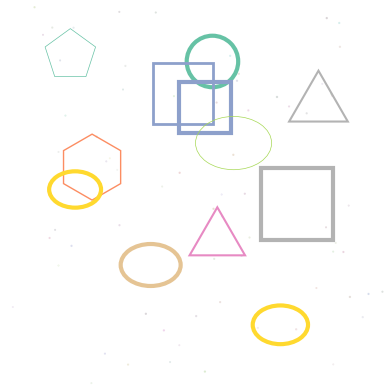[{"shape": "circle", "thickness": 3, "radius": 0.33, "center": [0.552, 0.84]}, {"shape": "pentagon", "thickness": 0.5, "radius": 0.34, "center": [0.183, 0.857]}, {"shape": "hexagon", "thickness": 1, "radius": 0.43, "center": [0.239, 0.566]}, {"shape": "square", "thickness": 3, "radius": 0.33, "center": [0.533, 0.72]}, {"shape": "square", "thickness": 2, "radius": 0.39, "center": [0.476, 0.757]}, {"shape": "triangle", "thickness": 1.5, "radius": 0.42, "center": [0.564, 0.378]}, {"shape": "oval", "thickness": 0.5, "radius": 0.49, "center": [0.607, 0.628]}, {"shape": "oval", "thickness": 3, "radius": 0.36, "center": [0.728, 0.156]}, {"shape": "oval", "thickness": 3, "radius": 0.34, "center": [0.195, 0.508]}, {"shape": "oval", "thickness": 3, "radius": 0.39, "center": [0.391, 0.312]}, {"shape": "square", "thickness": 3, "radius": 0.47, "center": [0.77, 0.469]}, {"shape": "triangle", "thickness": 1.5, "radius": 0.44, "center": [0.827, 0.728]}]